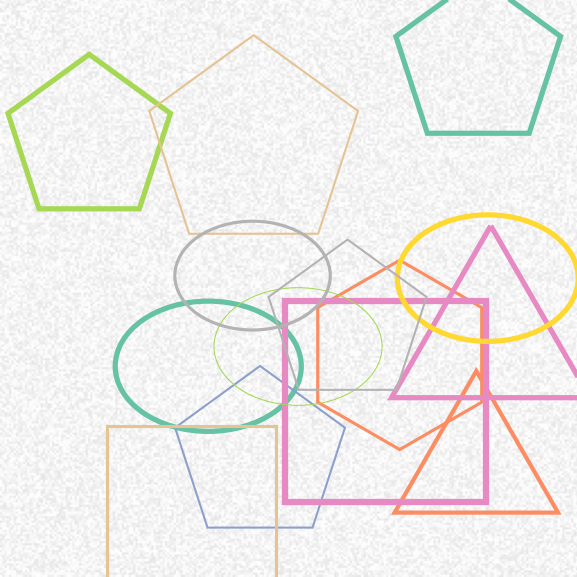[{"shape": "pentagon", "thickness": 2.5, "radius": 0.75, "center": [0.828, 0.89]}, {"shape": "oval", "thickness": 2.5, "radius": 0.81, "center": [0.361, 0.365]}, {"shape": "hexagon", "thickness": 1.5, "radius": 0.82, "center": [0.692, 0.385]}, {"shape": "triangle", "thickness": 2, "radius": 0.82, "center": [0.825, 0.193]}, {"shape": "pentagon", "thickness": 1, "radius": 0.77, "center": [0.45, 0.211]}, {"shape": "square", "thickness": 3, "radius": 0.87, "center": [0.667, 0.304]}, {"shape": "triangle", "thickness": 2.5, "radius": 0.99, "center": [0.85, 0.41]}, {"shape": "pentagon", "thickness": 2.5, "radius": 0.74, "center": [0.154, 0.757]}, {"shape": "oval", "thickness": 0.5, "radius": 0.73, "center": [0.516, 0.399]}, {"shape": "oval", "thickness": 2.5, "radius": 0.78, "center": [0.845, 0.518]}, {"shape": "pentagon", "thickness": 1, "radius": 0.95, "center": [0.439, 0.748]}, {"shape": "square", "thickness": 1.5, "radius": 0.73, "center": [0.332, 0.114]}, {"shape": "pentagon", "thickness": 1, "radius": 0.72, "center": [0.602, 0.44]}, {"shape": "oval", "thickness": 1.5, "radius": 0.67, "center": [0.437, 0.522]}]